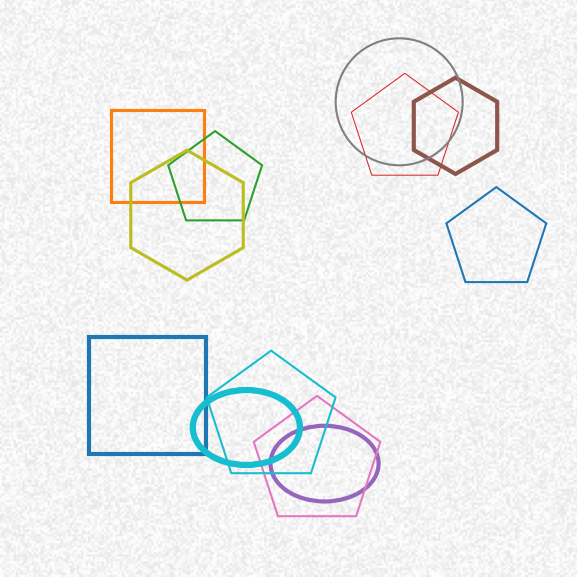[{"shape": "square", "thickness": 2, "radius": 0.5, "center": [0.256, 0.314]}, {"shape": "pentagon", "thickness": 1, "radius": 0.45, "center": [0.859, 0.584]}, {"shape": "square", "thickness": 1.5, "radius": 0.4, "center": [0.273, 0.729]}, {"shape": "pentagon", "thickness": 1, "radius": 0.43, "center": [0.373, 0.687]}, {"shape": "pentagon", "thickness": 0.5, "radius": 0.49, "center": [0.701, 0.775]}, {"shape": "oval", "thickness": 2, "radius": 0.47, "center": [0.562, 0.196]}, {"shape": "hexagon", "thickness": 2, "radius": 0.42, "center": [0.789, 0.781]}, {"shape": "pentagon", "thickness": 1, "radius": 0.58, "center": [0.549, 0.198]}, {"shape": "circle", "thickness": 1, "radius": 0.55, "center": [0.691, 0.823]}, {"shape": "hexagon", "thickness": 1.5, "radius": 0.56, "center": [0.324, 0.627]}, {"shape": "oval", "thickness": 3, "radius": 0.46, "center": [0.427, 0.259]}, {"shape": "pentagon", "thickness": 1, "radius": 0.59, "center": [0.469, 0.275]}]